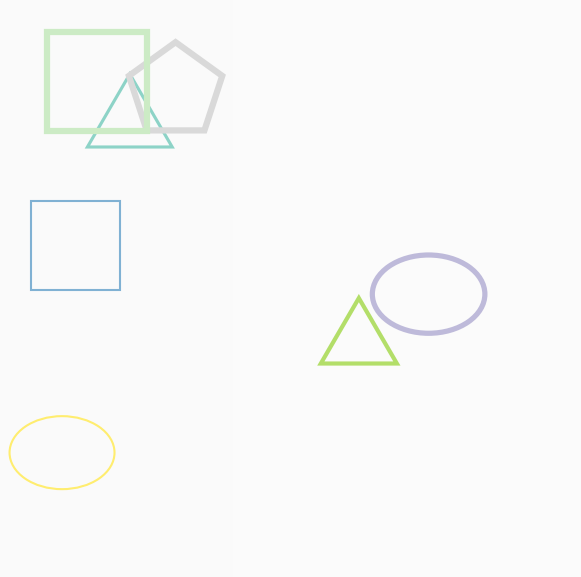[{"shape": "triangle", "thickness": 1.5, "radius": 0.42, "center": [0.223, 0.787]}, {"shape": "oval", "thickness": 2.5, "radius": 0.48, "center": [0.737, 0.49]}, {"shape": "square", "thickness": 1, "radius": 0.38, "center": [0.13, 0.574]}, {"shape": "triangle", "thickness": 2, "radius": 0.38, "center": [0.617, 0.407]}, {"shape": "pentagon", "thickness": 3, "radius": 0.42, "center": [0.302, 0.842]}, {"shape": "square", "thickness": 3, "radius": 0.43, "center": [0.167, 0.858]}, {"shape": "oval", "thickness": 1, "radius": 0.45, "center": [0.107, 0.215]}]